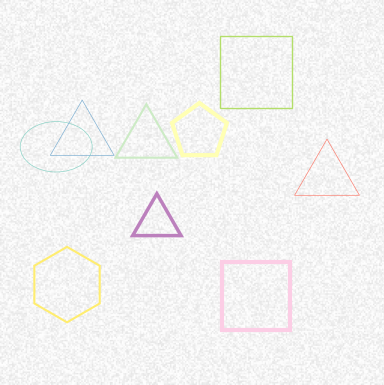[{"shape": "oval", "thickness": 0.5, "radius": 0.47, "center": [0.146, 0.619]}, {"shape": "pentagon", "thickness": 3, "radius": 0.37, "center": [0.518, 0.658]}, {"shape": "triangle", "thickness": 0.5, "radius": 0.49, "center": [0.849, 0.541]}, {"shape": "triangle", "thickness": 0.5, "radius": 0.48, "center": [0.213, 0.644]}, {"shape": "square", "thickness": 1, "radius": 0.47, "center": [0.665, 0.813]}, {"shape": "square", "thickness": 3, "radius": 0.44, "center": [0.665, 0.232]}, {"shape": "triangle", "thickness": 2.5, "radius": 0.36, "center": [0.407, 0.424]}, {"shape": "triangle", "thickness": 1.5, "radius": 0.46, "center": [0.38, 0.637]}, {"shape": "hexagon", "thickness": 1.5, "radius": 0.49, "center": [0.174, 0.261]}]